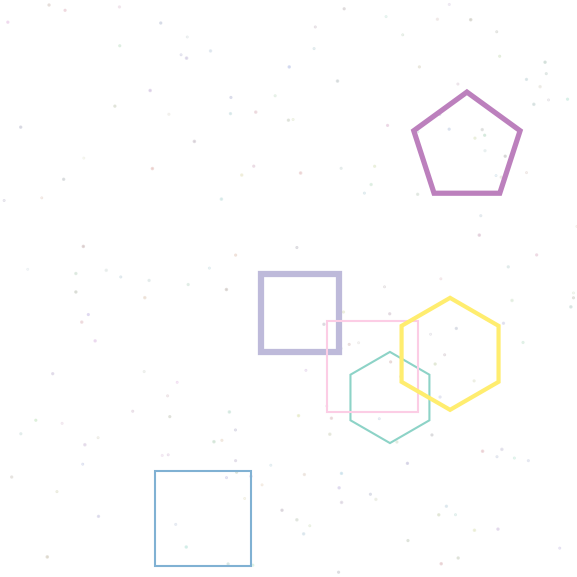[{"shape": "hexagon", "thickness": 1, "radius": 0.39, "center": [0.675, 0.311]}, {"shape": "square", "thickness": 3, "radius": 0.34, "center": [0.519, 0.457]}, {"shape": "square", "thickness": 1, "radius": 0.41, "center": [0.352, 0.101]}, {"shape": "square", "thickness": 1, "radius": 0.39, "center": [0.646, 0.365]}, {"shape": "pentagon", "thickness": 2.5, "radius": 0.48, "center": [0.809, 0.743]}, {"shape": "hexagon", "thickness": 2, "radius": 0.48, "center": [0.779, 0.386]}]